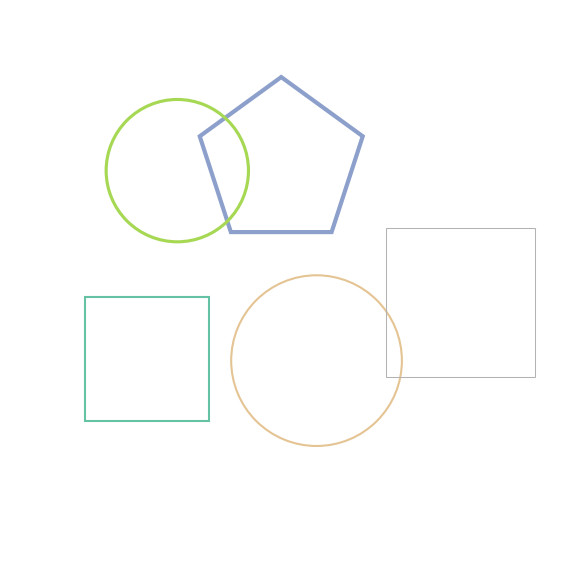[{"shape": "square", "thickness": 1, "radius": 0.54, "center": [0.254, 0.378]}, {"shape": "pentagon", "thickness": 2, "radius": 0.74, "center": [0.487, 0.717]}, {"shape": "circle", "thickness": 1.5, "radius": 0.62, "center": [0.307, 0.704]}, {"shape": "circle", "thickness": 1, "radius": 0.74, "center": [0.548, 0.375]}, {"shape": "square", "thickness": 0.5, "radius": 0.65, "center": [0.797, 0.475]}]